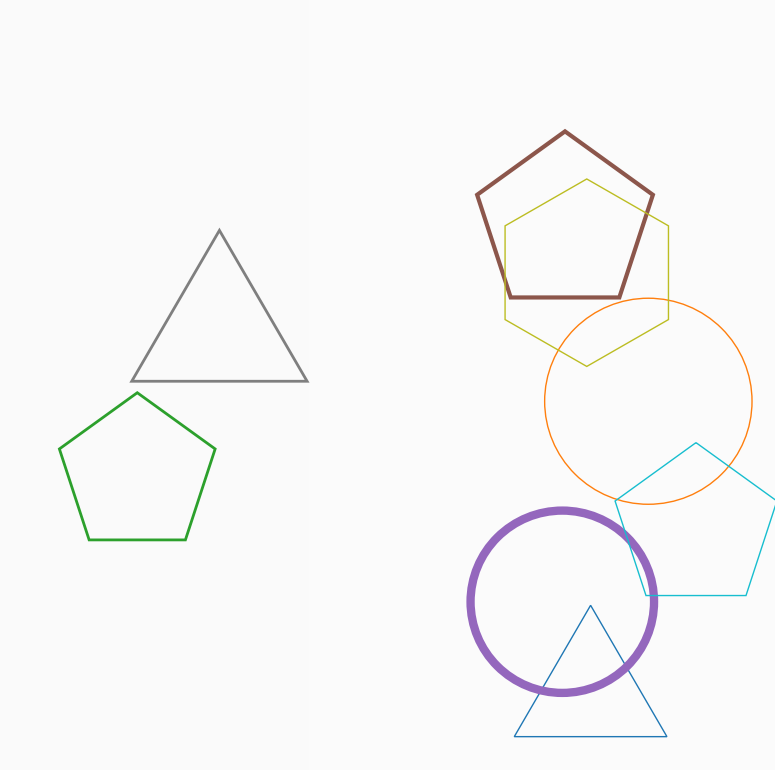[{"shape": "triangle", "thickness": 0.5, "radius": 0.57, "center": [0.762, 0.1]}, {"shape": "circle", "thickness": 0.5, "radius": 0.67, "center": [0.837, 0.479]}, {"shape": "pentagon", "thickness": 1, "radius": 0.53, "center": [0.177, 0.384]}, {"shape": "circle", "thickness": 3, "radius": 0.59, "center": [0.726, 0.219]}, {"shape": "pentagon", "thickness": 1.5, "radius": 0.6, "center": [0.729, 0.71]}, {"shape": "triangle", "thickness": 1, "radius": 0.65, "center": [0.283, 0.57]}, {"shape": "hexagon", "thickness": 0.5, "radius": 0.61, "center": [0.757, 0.646]}, {"shape": "pentagon", "thickness": 0.5, "radius": 0.55, "center": [0.898, 0.315]}]